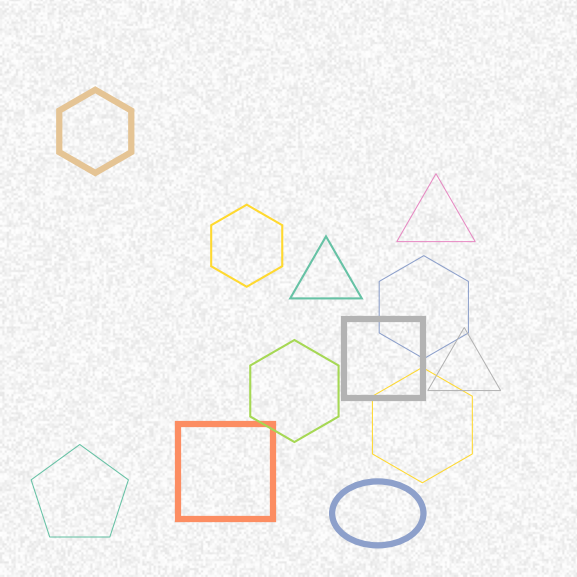[{"shape": "pentagon", "thickness": 0.5, "radius": 0.44, "center": [0.138, 0.141]}, {"shape": "triangle", "thickness": 1, "radius": 0.36, "center": [0.564, 0.518]}, {"shape": "square", "thickness": 3, "radius": 0.41, "center": [0.39, 0.182]}, {"shape": "oval", "thickness": 3, "radius": 0.4, "center": [0.654, 0.11]}, {"shape": "hexagon", "thickness": 0.5, "radius": 0.45, "center": [0.734, 0.467]}, {"shape": "triangle", "thickness": 0.5, "radius": 0.39, "center": [0.755, 0.62]}, {"shape": "hexagon", "thickness": 1, "radius": 0.44, "center": [0.51, 0.322]}, {"shape": "hexagon", "thickness": 0.5, "radius": 0.5, "center": [0.731, 0.263]}, {"shape": "hexagon", "thickness": 1, "radius": 0.36, "center": [0.427, 0.574]}, {"shape": "hexagon", "thickness": 3, "radius": 0.36, "center": [0.165, 0.772]}, {"shape": "square", "thickness": 3, "radius": 0.34, "center": [0.664, 0.378]}, {"shape": "triangle", "thickness": 0.5, "radius": 0.36, "center": [0.804, 0.359]}]